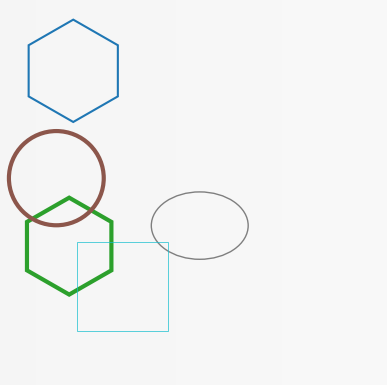[{"shape": "hexagon", "thickness": 1.5, "radius": 0.66, "center": [0.189, 0.816]}, {"shape": "hexagon", "thickness": 3, "radius": 0.63, "center": [0.179, 0.361]}, {"shape": "circle", "thickness": 3, "radius": 0.61, "center": [0.145, 0.537]}, {"shape": "oval", "thickness": 1, "radius": 0.63, "center": [0.515, 0.414]}, {"shape": "square", "thickness": 0.5, "radius": 0.58, "center": [0.316, 0.256]}]